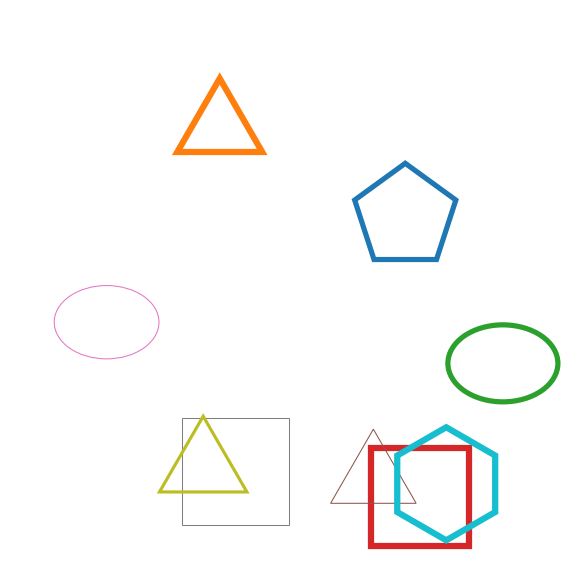[{"shape": "pentagon", "thickness": 2.5, "radius": 0.46, "center": [0.702, 0.624]}, {"shape": "triangle", "thickness": 3, "radius": 0.42, "center": [0.38, 0.778]}, {"shape": "oval", "thickness": 2.5, "radius": 0.48, "center": [0.871, 0.37]}, {"shape": "square", "thickness": 3, "radius": 0.43, "center": [0.727, 0.139]}, {"shape": "triangle", "thickness": 0.5, "radius": 0.43, "center": [0.647, 0.17]}, {"shape": "oval", "thickness": 0.5, "radius": 0.45, "center": [0.185, 0.441]}, {"shape": "square", "thickness": 0.5, "radius": 0.46, "center": [0.407, 0.182]}, {"shape": "triangle", "thickness": 1.5, "radius": 0.44, "center": [0.352, 0.191]}, {"shape": "hexagon", "thickness": 3, "radius": 0.49, "center": [0.773, 0.161]}]